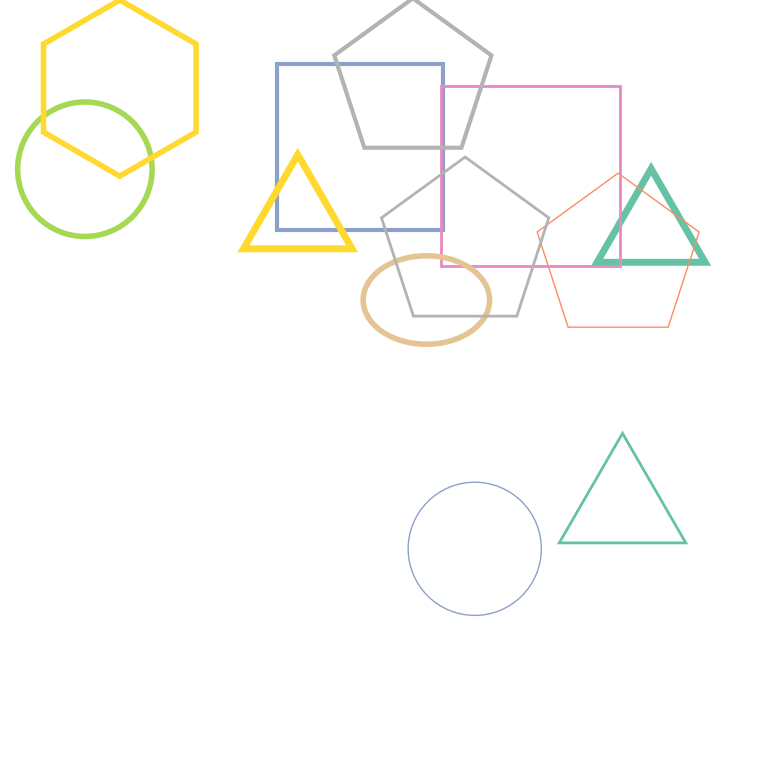[{"shape": "triangle", "thickness": 2.5, "radius": 0.4, "center": [0.846, 0.7]}, {"shape": "triangle", "thickness": 1, "radius": 0.47, "center": [0.808, 0.342]}, {"shape": "pentagon", "thickness": 0.5, "radius": 0.55, "center": [0.803, 0.665]}, {"shape": "circle", "thickness": 0.5, "radius": 0.43, "center": [0.617, 0.287]}, {"shape": "square", "thickness": 1.5, "radius": 0.54, "center": [0.468, 0.809]}, {"shape": "square", "thickness": 1, "radius": 0.58, "center": [0.688, 0.771]}, {"shape": "circle", "thickness": 2, "radius": 0.44, "center": [0.11, 0.78]}, {"shape": "hexagon", "thickness": 2, "radius": 0.57, "center": [0.156, 0.886]}, {"shape": "triangle", "thickness": 2.5, "radius": 0.41, "center": [0.387, 0.718]}, {"shape": "oval", "thickness": 2, "radius": 0.41, "center": [0.554, 0.61]}, {"shape": "pentagon", "thickness": 1, "radius": 0.57, "center": [0.604, 0.682]}, {"shape": "pentagon", "thickness": 1.5, "radius": 0.54, "center": [0.536, 0.895]}]